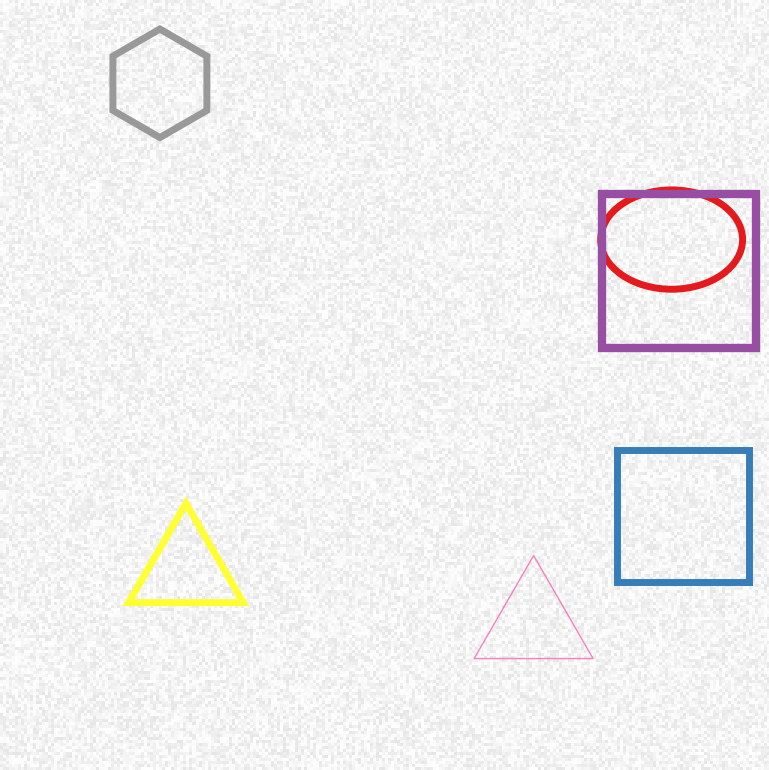[{"shape": "oval", "thickness": 2.5, "radius": 0.46, "center": [0.872, 0.689]}, {"shape": "square", "thickness": 2.5, "radius": 0.43, "center": [0.887, 0.33]}, {"shape": "square", "thickness": 3, "radius": 0.5, "center": [0.882, 0.648]}, {"shape": "triangle", "thickness": 2.5, "radius": 0.43, "center": [0.241, 0.26]}, {"shape": "triangle", "thickness": 0.5, "radius": 0.45, "center": [0.693, 0.189]}, {"shape": "hexagon", "thickness": 2.5, "radius": 0.35, "center": [0.208, 0.892]}]